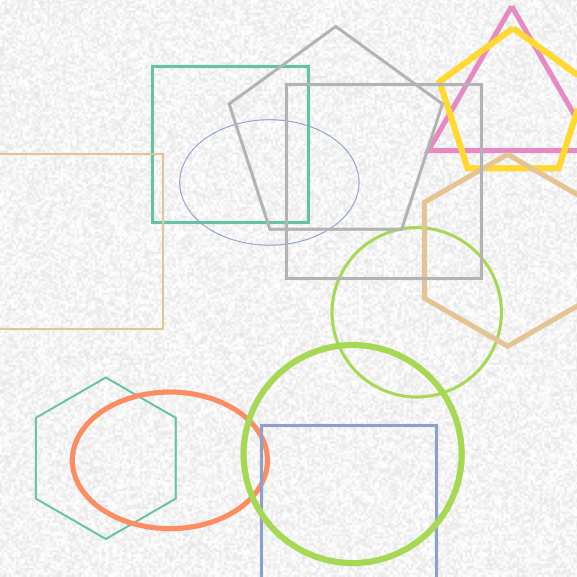[{"shape": "hexagon", "thickness": 1, "radius": 0.7, "center": [0.183, 0.206]}, {"shape": "square", "thickness": 1.5, "radius": 0.67, "center": [0.398, 0.75]}, {"shape": "oval", "thickness": 2.5, "radius": 0.84, "center": [0.294, 0.202]}, {"shape": "oval", "thickness": 0.5, "radius": 0.78, "center": [0.466, 0.683]}, {"shape": "square", "thickness": 1.5, "radius": 0.76, "center": [0.604, 0.112]}, {"shape": "triangle", "thickness": 2.5, "radius": 0.83, "center": [0.886, 0.822]}, {"shape": "circle", "thickness": 1.5, "radius": 0.73, "center": [0.722, 0.458]}, {"shape": "circle", "thickness": 3, "radius": 0.94, "center": [0.611, 0.213]}, {"shape": "pentagon", "thickness": 3, "radius": 0.67, "center": [0.889, 0.816]}, {"shape": "hexagon", "thickness": 2.5, "radius": 0.83, "center": [0.879, 0.566]}, {"shape": "square", "thickness": 1, "radius": 0.76, "center": [0.131, 0.581]}, {"shape": "pentagon", "thickness": 1.5, "radius": 0.97, "center": [0.581, 0.759]}, {"shape": "square", "thickness": 1.5, "radius": 0.84, "center": [0.665, 0.686]}]